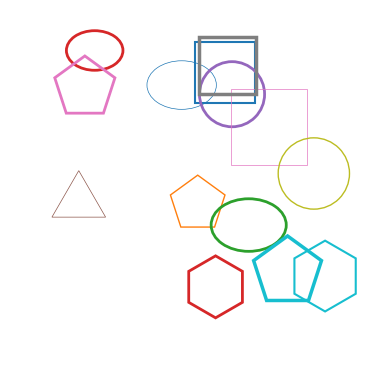[{"shape": "oval", "thickness": 0.5, "radius": 0.45, "center": [0.472, 0.779]}, {"shape": "square", "thickness": 1.5, "radius": 0.39, "center": [0.585, 0.812]}, {"shape": "pentagon", "thickness": 1, "radius": 0.37, "center": [0.514, 0.471]}, {"shape": "oval", "thickness": 2, "radius": 0.49, "center": [0.646, 0.415]}, {"shape": "oval", "thickness": 2, "radius": 0.37, "center": [0.246, 0.869]}, {"shape": "hexagon", "thickness": 2, "radius": 0.4, "center": [0.56, 0.255]}, {"shape": "circle", "thickness": 2, "radius": 0.42, "center": [0.603, 0.755]}, {"shape": "triangle", "thickness": 0.5, "radius": 0.4, "center": [0.205, 0.476]}, {"shape": "square", "thickness": 0.5, "radius": 0.49, "center": [0.7, 0.67]}, {"shape": "pentagon", "thickness": 2, "radius": 0.41, "center": [0.22, 0.773]}, {"shape": "square", "thickness": 2.5, "radius": 0.37, "center": [0.591, 0.829]}, {"shape": "circle", "thickness": 1, "radius": 0.46, "center": [0.815, 0.549]}, {"shape": "hexagon", "thickness": 1.5, "radius": 0.46, "center": [0.844, 0.283]}, {"shape": "pentagon", "thickness": 2.5, "radius": 0.46, "center": [0.747, 0.294]}]